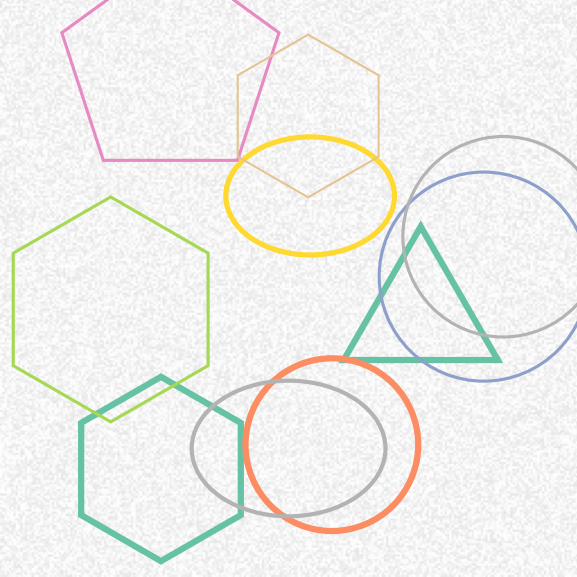[{"shape": "triangle", "thickness": 3, "radius": 0.77, "center": [0.729, 0.453]}, {"shape": "hexagon", "thickness": 3, "radius": 0.8, "center": [0.279, 0.187]}, {"shape": "circle", "thickness": 3, "radius": 0.75, "center": [0.575, 0.229]}, {"shape": "circle", "thickness": 1.5, "radius": 0.91, "center": [0.838, 0.52]}, {"shape": "pentagon", "thickness": 1.5, "radius": 0.99, "center": [0.295, 0.881]}, {"shape": "hexagon", "thickness": 1.5, "radius": 0.97, "center": [0.192, 0.463]}, {"shape": "oval", "thickness": 2.5, "radius": 0.73, "center": [0.537, 0.66]}, {"shape": "hexagon", "thickness": 1, "radius": 0.7, "center": [0.534, 0.798]}, {"shape": "oval", "thickness": 2, "radius": 0.84, "center": [0.5, 0.223]}, {"shape": "circle", "thickness": 1.5, "radius": 0.87, "center": [0.871, 0.589]}]